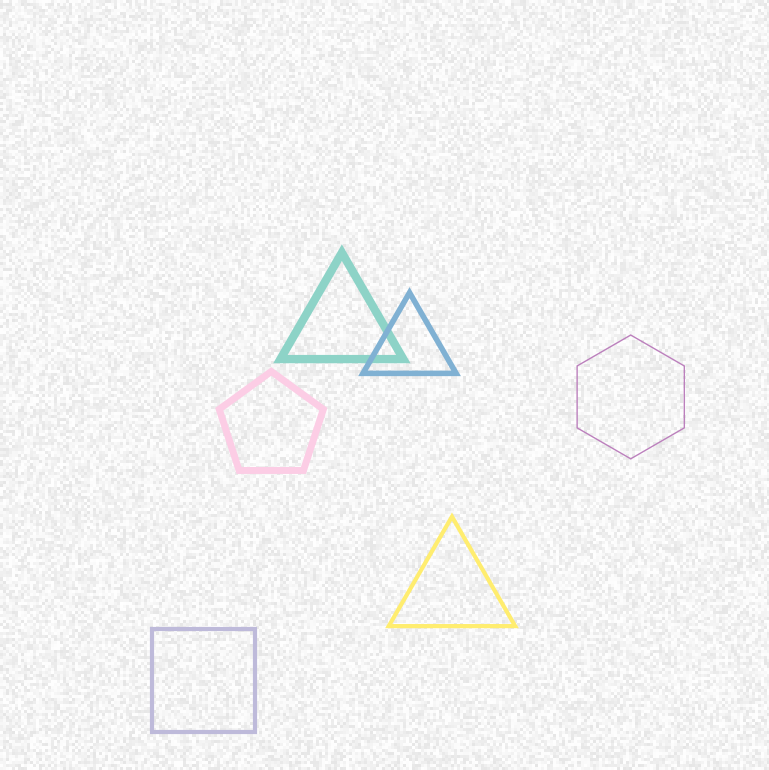[{"shape": "triangle", "thickness": 3, "radius": 0.46, "center": [0.444, 0.58]}, {"shape": "square", "thickness": 1.5, "radius": 0.33, "center": [0.264, 0.117]}, {"shape": "triangle", "thickness": 2, "radius": 0.35, "center": [0.532, 0.55]}, {"shape": "pentagon", "thickness": 2.5, "radius": 0.36, "center": [0.352, 0.447]}, {"shape": "hexagon", "thickness": 0.5, "radius": 0.4, "center": [0.819, 0.485]}, {"shape": "triangle", "thickness": 1.5, "radius": 0.47, "center": [0.587, 0.234]}]